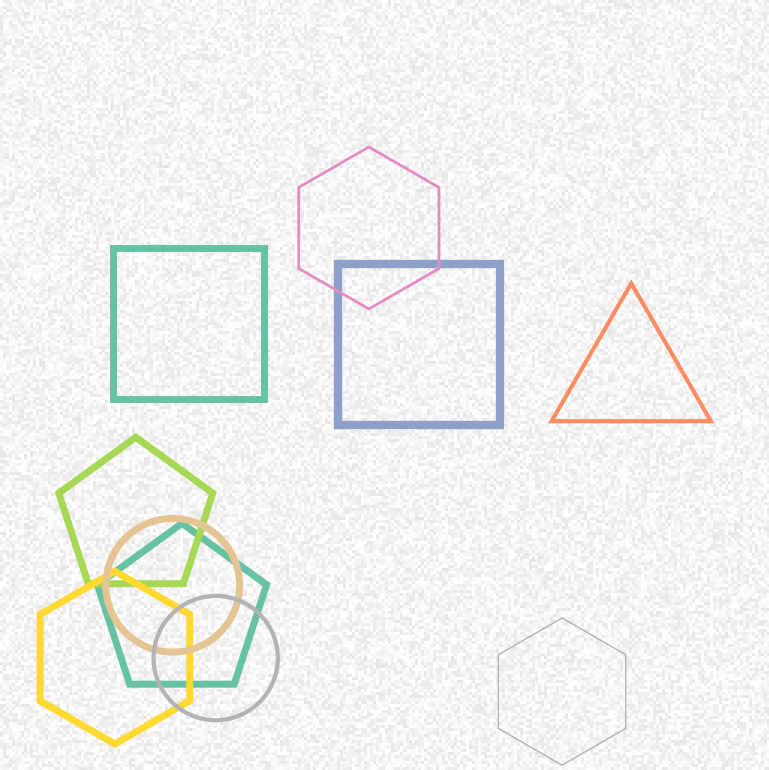[{"shape": "square", "thickness": 2.5, "radius": 0.49, "center": [0.245, 0.58]}, {"shape": "pentagon", "thickness": 2.5, "radius": 0.58, "center": [0.236, 0.205]}, {"shape": "triangle", "thickness": 1.5, "radius": 0.6, "center": [0.82, 0.513]}, {"shape": "square", "thickness": 3, "radius": 0.52, "center": [0.544, 0.553]}, {"shape": "hexagon", "thickness": 1, "radius": 0.53, "center": [0.479, 0.704]}, {"shape": "pentagon", "thickness": 2.5, "radius": 0.53, "center": [0.176, 0.327]}, {"shape": "hexagon", "thickness": 2.5, "radius": 0.56, "center": [0.149, 0.146]}, {"shape": "circle", "thickness": 2.5, "radius": 0.43, "center": [0.224, 0.24]}, {"shape": "circle", "thickness": 1.5, "radius": 0.4, "center": [0.28, 0.145]}, {"shape": "hexagon", "thickness": 0.5, "radius": 0.48, "center": [0.73, 0.102]}]